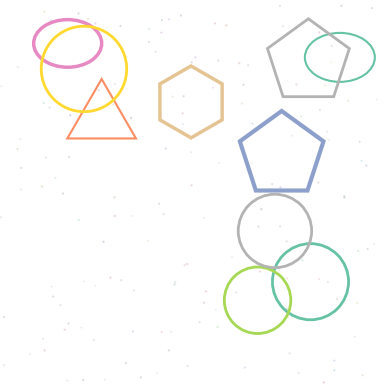[{"shape": "circle", "thickness": 2, "radius": 0.49, "center": [0.807, 0.268]}, {"shape": "oval", "thickness": 1.5, "radius": 0.45, "center": [0.883, 0.851]}, {"shape": "triangle", "thickness": 1.5, "radius": 0.51, "center": [0.264, 0.692]}, {"shape": "pentagon", "thickness": 3, "radius": 0.57, "center": [0.732, 0.598]}, {"shape": "oval", "thickness": 2.5, "radius": 0.44, "center": [0.176, 0.887]}, {"shape": "circle", "thickness": 2, "radius": 0.43, "center": [0.669, 0.22]}, {"shape": "circle", "thickness": 2, "radius": 0.55, "center": [0.218, 0.821]}, {"shape": "hexagon", "thickness": 2.5, "radius": 0.47, "center": [0.496, 0.735]}, {"shape": "circle", "thickness": 2, "radius": 0.48, "center": [0.714, 0.4]}, {"shape": "pentagon", "thickness": 2, "radius": 0.56, "center": [0.801, 0.839]}]